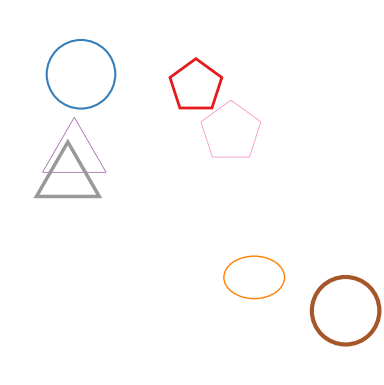[{"shape": "pentagon", "thickness": 2, "radius": 0.35, "center": [0.509, 0.777]}, {"shape": "circle", "thickness": 1.5, "radius": 0.45, "center": [0.21, 0.807]}, {"shape": "triangle", "thickness": 0.5, "radius": 0.48, "center": [0.193, 0.6]}, {"shape": "oval", "thickness": 1, "radius": 0.39, "center": [0.66, 0.28]}, {"shape": "circle", "thickness": 3, "radius": 0.44, "center": [0.898, 0.193]}, {"shape": "pentagon", "thickness": 0.5, "radius": 0.41, "center": [0.6, 0.658]}, {"shape": "triangle", "thickness": 2.5, "radius": 0.47, "center": [0.176, 0.537]}]